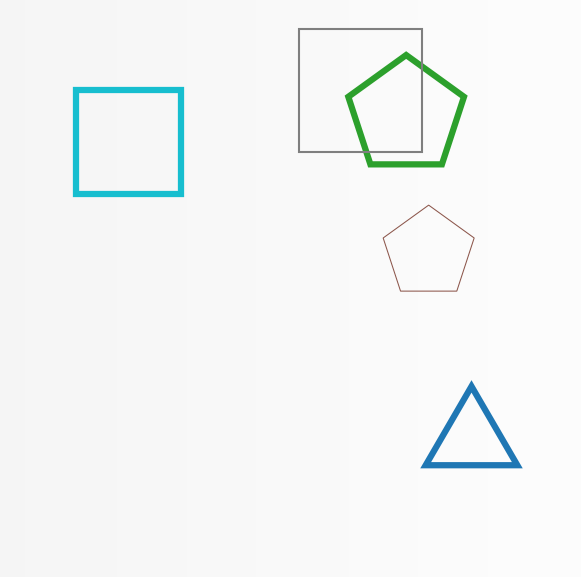[{"shape": "triangle", "thickness": 3, "radius": 0.46, "center": [0.811, 0.239]}, {"shape": "pentagon", "thickness": 3, "radius": 0.52, "center": [0.699, 0.799]}, {"shape": "pentagon", "thickness": 0.5, "radius": 0.41, "center": [0.737, 0.562]}, {"shape": "square", "thickness": 1, "radius": 0.53, "center": [0.62, 0.842]}, {"shape": "square", "thickness": 3, "radius": 0.45, "center": [0.222, 0.754]}]